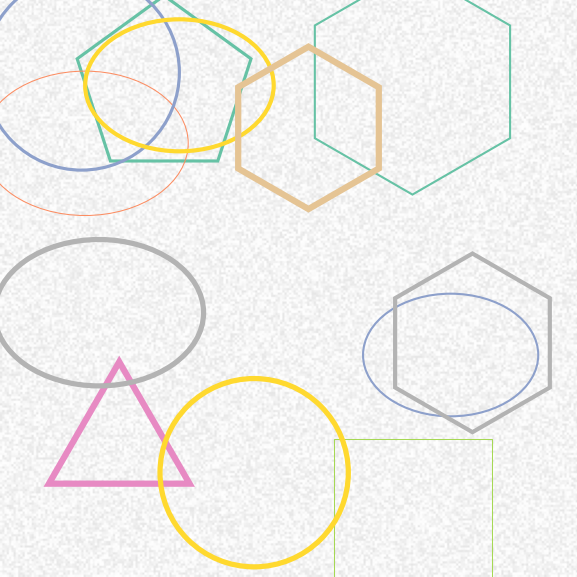[{"shape": "hexagon", "thickness": 1, "radius": 0.98, "center": [0.714, 0.857]}, {"shape": "pentagon", "thickness": 1.5, "radius": 0.79, "center": [0.284, 0.848]}, {"shape": "oval", "thickness": 0.5, "radius": 0.89, "center": [0.147, 0.751]}, {"shape": "oval", "thickness": 1, "radius": 0.76, "center": [0.78, 0.384]}, {"shape": "circle", "thickness": 1.5, "radius": 0.85, "center": [0.141, 0.874]}, {"shape": "triangle", "thickness": 3, "radius": 0.7, "center": [0.206, 0.232]}, {"shape": "square", "thickness": 0.5, "radius": 0.68, "center": [0.716, 0.102]}, {"shape": "oval", "thickness": 2, "radius": 0.82, "center": [0.311, 0.851]}, {"shape": "circle", "thickness": 2.5, "radius": 0.82, "center": [0.44, 0.181]}, {"shape": "hexagon", "thickness": 3, "radius": 0.7, "center": [0.534, 0.778]}, {"shape": "oval", "thickness": 2.5, "radius": 0.91, "center": [0.171, 0.458]}, {"shape": "hexagon", "thickness": 2, "radius": 0.77, "center": [0.818, 0.405]}]